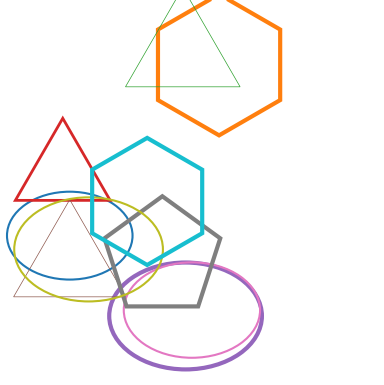[{"shape": "oval", "thickness": 1.5, "radius": 0.82, "center": [0.181, 0.388]}, {"shape": "hexagon", "thickness": 3, "radius": 0.92, "center": [0.569, 0.832]}, {"shape": "triangle", "thickness": 0.5, "radius": 0.86, "center": [0.475, 0.86]}, {"shape": "triangle", "thickness": 2, "radius": 0.71, "center": [0.163, 0.551]}, {"shape": "oval", "thickness": 3, "radius": 0.99, "center": [0.482, 0.179]}, {"shape": "triangle", "thickness": 0.5, "radius": 0.84, "center": [0.181, 0.313]}, {"shape": "oval", "thickness": 1.5, "radius": 0.89, "center": [0.498, 0.195]}, {"shape": "pentagon", "thickness": 3, "radius": 0.79, "center": [0.422, 0.332]}, {"shape": "oval", "thickness": 1.5, "radius": 0.97, "center": [0.23, 0.352]}, {"shape": "hexagon", "thickness": 3, "radius": 0.83, "center": [0.382, 0.477]}]